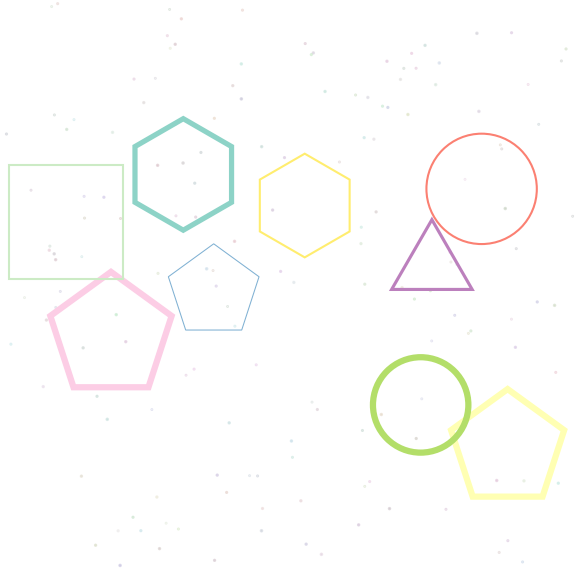[{"shape": "hexagon", "thickness": 2.5, "radius": 0.48, "center": [0.317, 0.697]}, {"shape": "pentagon", "thickness": 3, "radius": 0.51, "center": [0.879, 0.222]}, {"shape": "circle", "thickness": 1, "radius": 0.48, "center": [0.834, 0.672]}, {"shape": "pentagon", "thickness": 0.5, "radius": 0.41, "center": [0.37, 0.494]}, {"shape": "circle", "thickness": 3, "radius": 0.41, "center": [0.728, 0.298]}, {"shape": "pentagon", "thickness": 3, "radius": 0.55, "center": [0.192, 0.418]}, {"shape": "triangle", "thickness": 1.5, "radius": 0.4, "center": [0.748, 0.538]}, {"shape": "square", "thickness": 1, "radius": 0.5, "center": [0.114, 0.615]}, {"shape": "hexagon", "thickness": 1, "radius": 0.45, "center": [0.528, 0.643]}]